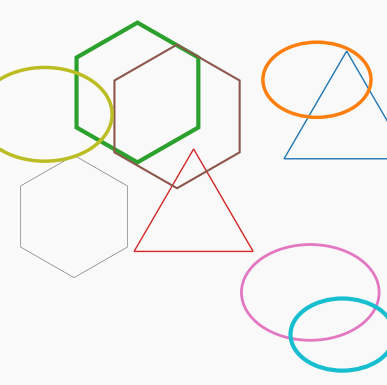[{"shape": "triangle", "thickness": 1, "radius": 0.93, "center": [0.895, 0.681]}, {"shape": "oval", "thickness": 2.5, "radius": 0.7, "center": [0.818, 0.793]}, {"shape": "hexagon", "thickness": 3, "radius": 0.91, "center": [0.355, 0.76]}, {"shape": "triangle", "thickness": 1, "radius": 0.89, "center": [0.5, 0.436]}, {"shape": "hexagon", "thickness": 1.5, "radius": 0.93, "center": [0.457, 0.698]}, {"shape": "oval", "thickness": 2, "radius": 0.89, "center": [0.801, 0.24]}, {"shape": "hexagon", "thickness": 0.5, "radius": 0.79, "center": [0.191, 0.438]}, {"shape": "oval", "thickness": 2.5, "radius": 0.87, "center": [0.115, 0.703]}, {"shape": "oval", "thickness": 3, "radius": 0.67, "center": [0.884, 0.131]}]